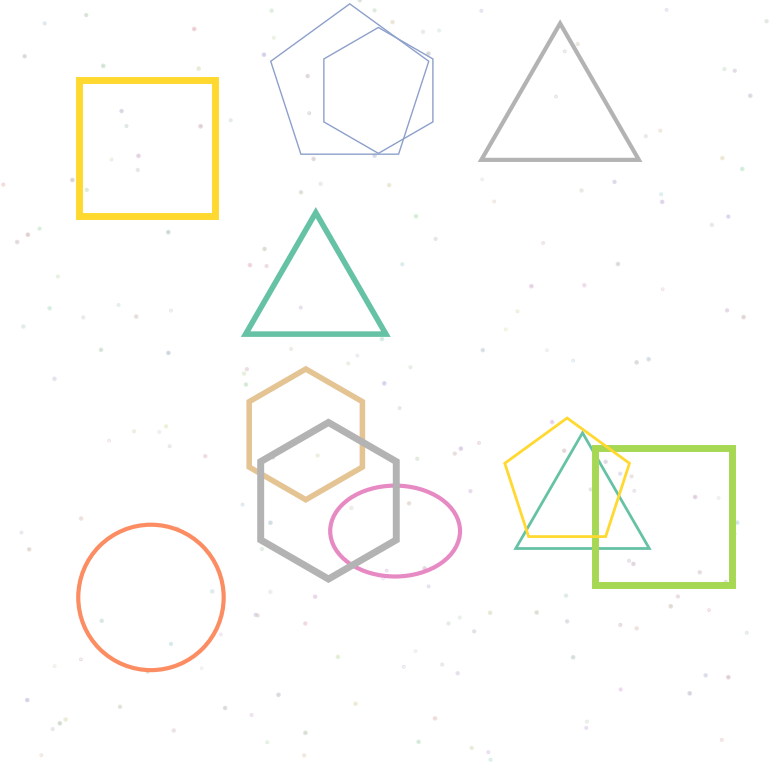[{"shape": "triangle", "thickness": 1, "radius": 0.5, "center": [0.757, 0.338]}, {"shape": "triangle", "thickness": 2, "radius": 0.53, "center": [0.41, 0.619]}, {"shape": "circle", "thickness": 1.5, "radius": 0.47, "center": [0.196, 0.224]}, {"shape": "hexagon", "thickness": 0.5, "radius": 0.41, "center": [0.491, 0.883]}, {"shape": "pentagon", "thickness": 0.5, "radius": 0.54, "center": [0.454, 0.887]}, {"shape": "oval", "thickness": 1.5, "radius": 0.42, "center": [0.513, 0.31]}, {"shape": "square", "thickness": 2.5, "radius": 0.44, "center": [0.861, 0.329]}, {"shape": "pentagon", "thickness": 1, "radius": 0.43, "center": [0.737, 0.372]}, {"shape": "square", "thickness": 2.5, "radius": 0.44, "center": [0.191, 0.808]}, {"shape": "hexagon", "thickness": 2, "radius": 0.42, "center": [0.397, 0.436]}, {"shape": "triangle", "thickness": 1.5, "radius": 0.59, "center": [0.727, 0.851]}, {"shape": "hexagon", "thickness": 2.5, "radius": 0.51, "center": [0.427, 0.35]}]